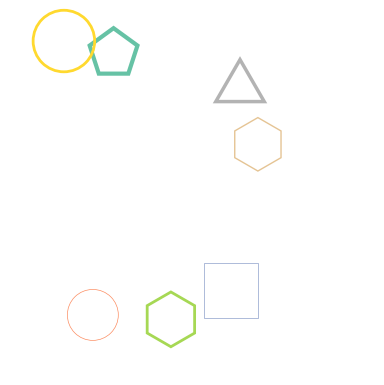[{"shape": "pentagon", "thickness": 3, "radius": 0.33, "center": [0.295, 0.862]}, {"shape": "circle", "thickness": 0.5, "radius": 0.33, "center": [0.241, 0.182]}, {"shape": "square", "thickness": 0.5, "radius": 0.35, "center": [0.6, 0.245]}, {"shape": "hexagon", "thickness": 2, "radius": 0.36, "center": [0.444, 0.17]}, {"shape": "circle", "thickness": 2, "radius": 0.4, "center": [0.166, 0.893]}, {"shape": "hexagon", "thickness": 1, "radius": 0.35, "center": [0.67, 0.625]}, {"shape": "triangle", "thickness": 2.5, "radius": 0.36, "center": [0.623, 0.772]}]